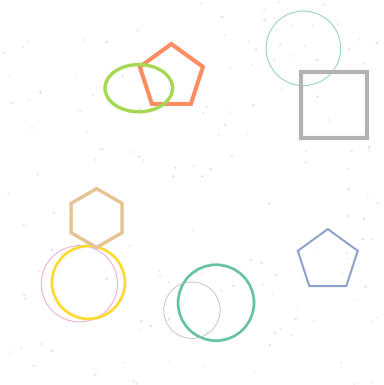[{"shape": "circle", "thickness": 0.5, "radius": 0.48, "center": [0.788, 0.874]}, {"shape": "circle", "thickness": 2, "radius": 0.49, "center": [0.561, 0.214]}, {"shape": "pentagon", "thickness": 3, "radius": 0.43, "center": [0.445, 0.8]}, {"shape": "pentagon", "thickness": 1.5, "radius": 0.41, "center": [0.851, 0.323]}, {"shape": "circle", "thickness": 0.5, "radius": 0.5, "center": [0.206, 0.263]}, {"shape": "oval", "thickness": 2.5, "radius": 0.44, "center": [0.36, 0.771]}, {"shape": "circle", "thickness": 2, "radius": 0.47, "center": [0.23, 0.266]}, {"shape": "hexagon", "thickness": 2.5, "radius": 0.38, "center": [0.251, 0.434]}, {"shape": "square", "thickness": 3, "radius": 0.43, "center": [0.867, 0.726]}, {"shape": "circle", "thickness": 0.5, "radius": 0.37, "center": [0.499, 0.194]}]